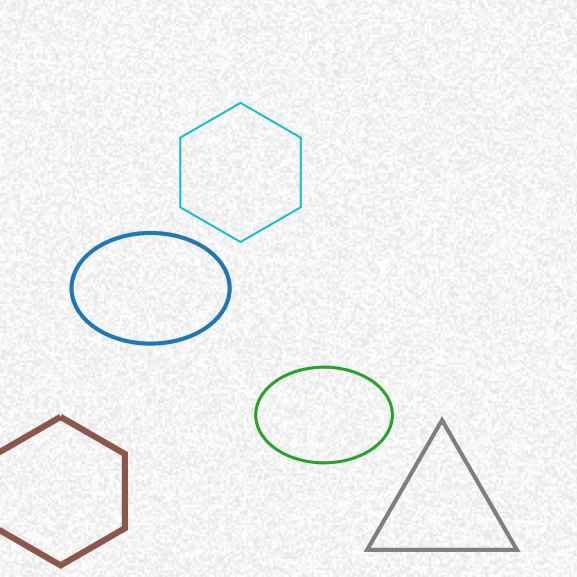[{"shape": "oval", "thickness": 2, "radius": 0.68, "center": [0.261, 0.5]}, {"shape": "oval", "thickness": 1.5, "radius": 0.59, "center": [0.561, 0.281]}, {"shape": "hexagon", "thickness": 3, "radius": 0.64, "center": [0.105, 0.149]}, {"shape": "triangle", "thickness": 2, "radius": 0.75, "center": [0.765, 0.122]}, {"shape": "hexagon", "thickness": 1, "radius": 0.6, "center": [0.417, 0.701]}]